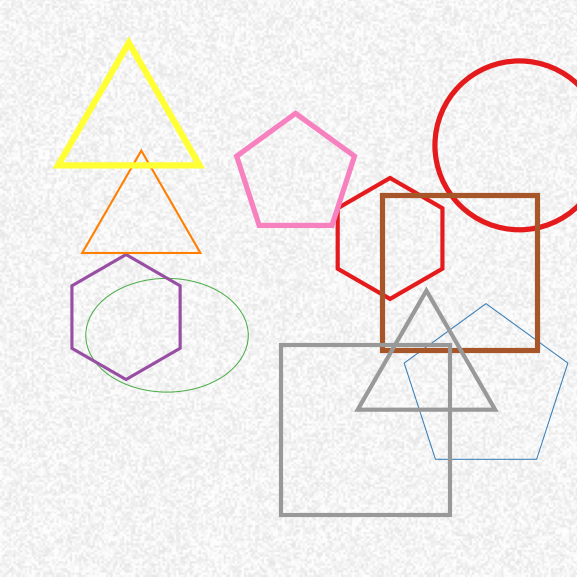[{"shape": "circle", "thickness": 2.5, "radius": 0.73, "center": [0.899, 0.747]}, {"shape": "hexagon", "thickness": 2, "radius": 0.52, "center": [0.675, 0.586]}, {"shape": "pentagon", "thickness": 0.5, "radius": 0.75, "center": [0.842, 0.324]}, {"shape": "oval", "thickness": 0.5, "radius": 0.7, "center": [0.289, 0.419]}, {"shape": "hexagon", "thickness": 1.5, "radius": 0.54, "center": [0.218, 0.45]}, {"shape": "triangle", "thickness": 1, "radius": 0.59, "center": [0.245, 0.62]}, {"shape": "triangle", "thickness": 3, "radius": 0.71, "center": [0.223, 0.784]}, {"shape": "square", "thickness": 2.5, "radius": 0.67, "center": [0.796, 0.528]}, {"shape": "pentagon", "thickness": 2.5, "radius": 0.54, "center": [0.512, 0.696]}, {"shape": "triangle", "thickness": 2, "radius": 0.69, "center": [0.738, 0.358]}, {"shape": "square", "thickness": 2, "radius": 0.74, "center": [0.633, 0.254]}]